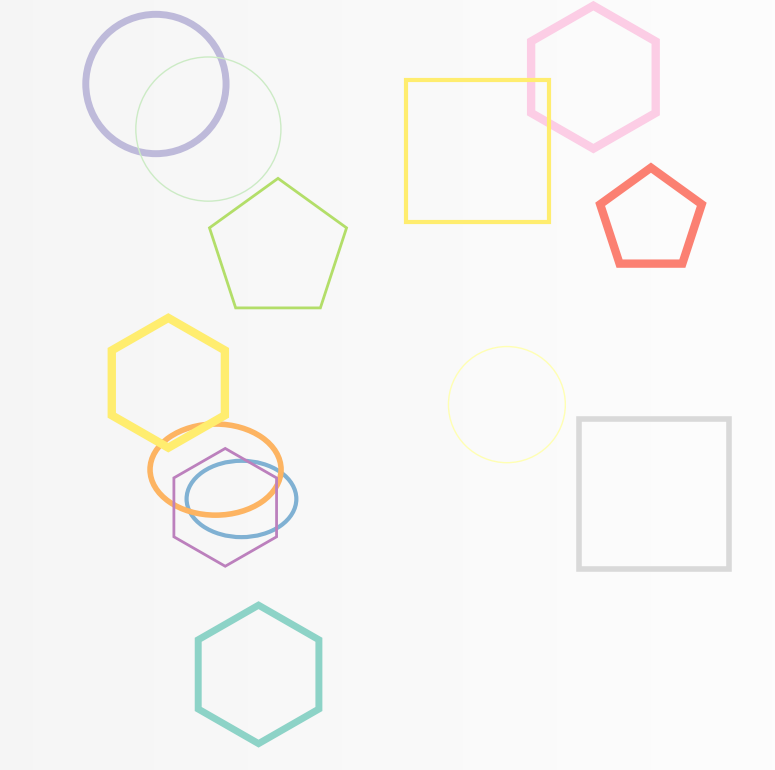[{"shape": "hexagon", "thickness": 2.5, "radius": 0.45, "center": [0.334, 0.124]}, {"shape": "circle", "thickness": 0.5, "radius": 0.38, "center": [0.654, 0.475]}, {"shape": "circle", "thickness": 2.5, "radius": 0.45, "center": [0.201, 0.891]}, {"shape": "pentagon", "thickness": 3, "radius": 0.34, "center": [0.84, 0.713]}, {"shape": "oval", "thickness": 1.5, "radius": 0.35, "center": [0.312, 0.352]}, {"shape": "oval", "thickness": 2, "radius": 0.42, "center": [0.278, 0.39]}, {"shape": "pentagon", "thickness": 1, "radius": 0.46, "center": [0.359, 0.675]}, {"shape": "hexagon", "thickness": 3, "radius": 0.46, "center": [0.766, 0.9]}, {"shape": "square", "thickness": 2, "radius": 0.49, "center": [0.844, 0.358]}, {"shape": "hexagon", "thickness": 1, "radius": 0.38, "center": [0.291, 0.341]}, {"shape": "circle", "thickness": 0.5, "radius": 0.47, "center": [0.269, 0.832]}, {"shape": "square", "thickness": 1.5, "radius": 0.46, "center": [0.616, 0.804]}, {"shape": "hexagon", "thickness": 3, "radius": 0.42, "center": [0.217, 0.503]}]